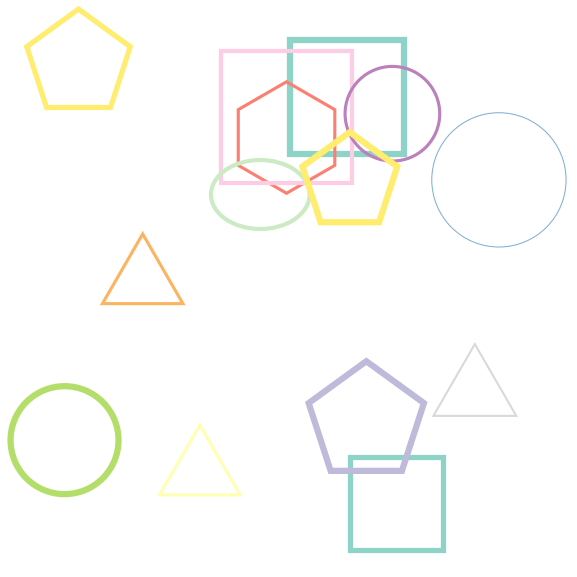[{"shape": "square", "thickness": 3, "radius": 0.49, "center": [0.601, 0.831]}, {"shape": "square", "thickness": 2.5, "radius": 0.4, "center": [0.687, 0.127]}, {"shape": "triangle", "thickness": 1.5, "radius": 0.4, "center": [0.346, 0.182]}, {"shape": "pentagon", "thickness": 3, "radius": 0.52, "center": [0.634, 0.269]}, {"shape": "hexagon", "thickness": 1.5, "radius": 0.48, "center": [0.496, 0.761]}, {"shape": "circle", "thickness": 0.5, "radius": 0.58, "center": [0.864, 0.688]}, {"shape": "triangle", "thickness": 1.5, "radius": 0.4, "center": [0.247, 0.514]}, {"shape": "circle", "thickness": 3, "radius": 0.47, "center": [0.112, 0.237]}, {"shape": "square", "thickness": 2, "radius": 0.57, "center": [0.497, 0.796]}, {"shape": "triangle", "thickness": 1, "radius": 0.41, "center": [0.822, 0.32]}, {"shape": "circle", "thickness": 1.5, "radius": 0.41, "center": [0.679, 0.802]}, {"shape": "oval", "thickness": 2, "radius": 0.43, "center": [0.451, 0.662]}, {"shape": "pentagon", "thickness": 2.5, "radius": 0.47, "center": [0.136, 0.889]}, {"shape": "pentagon", "thickness": 3, "radius": 0.43, "center": [0.606, 0.684]}]